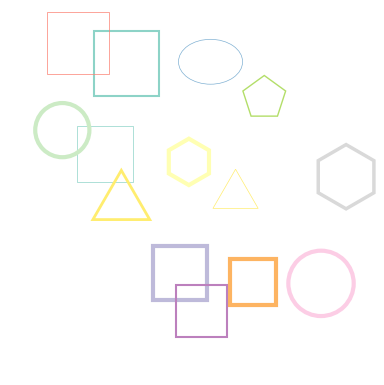[{"shape": "square", "thickness": 1.5, "radius": 0.42, "center": [0.329, 0.836]}, {"shape": "square", "thickness": 0.5, "radius": 0.36, "center": [0.272, 0.599]}, {"shape": "hexagon", "thickness": 3, "radius": 0.3, "center": [0.491, 0.579]}, {"shape": "square", "thickness": 3, "radius": 0.35, "center": [0.468, 0.29]}, {"shape": "square", "thickness": 0.5, "radius": 0.4, "center": [0.203, 0.888]}, {"shape": "oval", "thickness": 0.5, "radius": 0.42, "center": [0.547, 0.84]}, {"shape": "square", "thickness": 3, "radius": 0.3, "center": [0.657, 0.267]}, {"shape": "pentagon", "thickness": 1, "radius": 0.29, "center": [0.686, 0.746]}, {"shape": "circle", "thickness": 3, "radius": 0.42, "center": [0.834, 0.264]}, {"shape": "hexagon", "thickness": 2.5, "radius": 0.42, "center": [0.899, 0.541]}, {"shape": "square", "thickness": 1.5, "radius": 0.33, "center": [0.524, 0.192]}, {"shape": "circle", "thickness": 3, "radius": 0.35, "center": [0.162, 0.662]}, {"shape": "triangle", "thickness": 2, "radius": 0.43, "center": [0.315, 0.472]}, {"shape": "triangle", "thickness": 0.5, "radius": 0.34, "center": [0.612, 0.493]}]